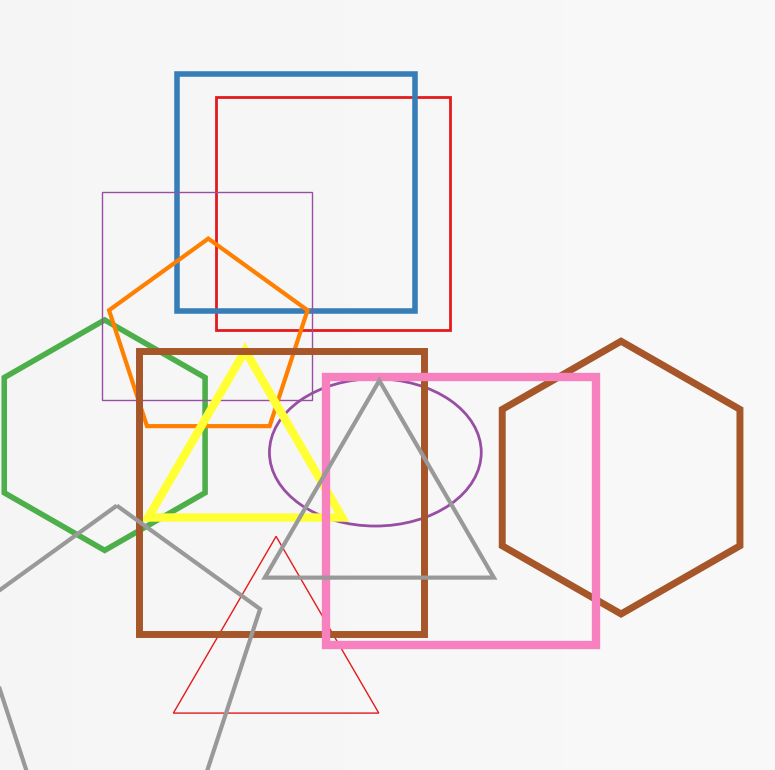[{"shape": "square", "thickness": 1, "radius": 0.75, "center": [0.43, 0.723]}, {"shape": "triangle", "thickness": 0.5, "radius": 0.77, "center": [0.356, 0.15]}, {"shape": "square", "thickness": 2, "radius": 0.77, "center": [0.382, 0.75]}, {"shape": "hexagon", "thickness": 2, "radius": 0.75, "center": [0.135, 0.435]}, {"shape": "square", "thickness": 0.5, "radius": 0.68, "center": [0.267, 0.616]}, {"shape": "oval", "thickness": 1, "radius": 0.68, "center": [0.484, 0.412]}, {"shape": "pentagon", "thickness": 1.5, "radius": 0.67, "center": [0.269, 0.555]}, {"shape": "triangle", "thickness": 3, "radius": 0.72, "center": [0.316, 0.4]}, {"shape": "square", "thickness": 2.5, "radius": 0.92, "center": [0.363, 0.36]}, {"shape": "hexagon", "thickness": 2.5, "radius": 0.89, "center": [0.801, 0.38]}, {"shape": "square", "thickness": 3, "radius": 0.87, "center": [0.595, 0.337]}, {"shape": "triangle", "thickness": 1.5, "radius": 0.85, "center": [0.489, 0.335]}, {"shape": "pentagon", "thickness": 1.5, "radius": 0.97, "center": [0.151, 0.149]}]